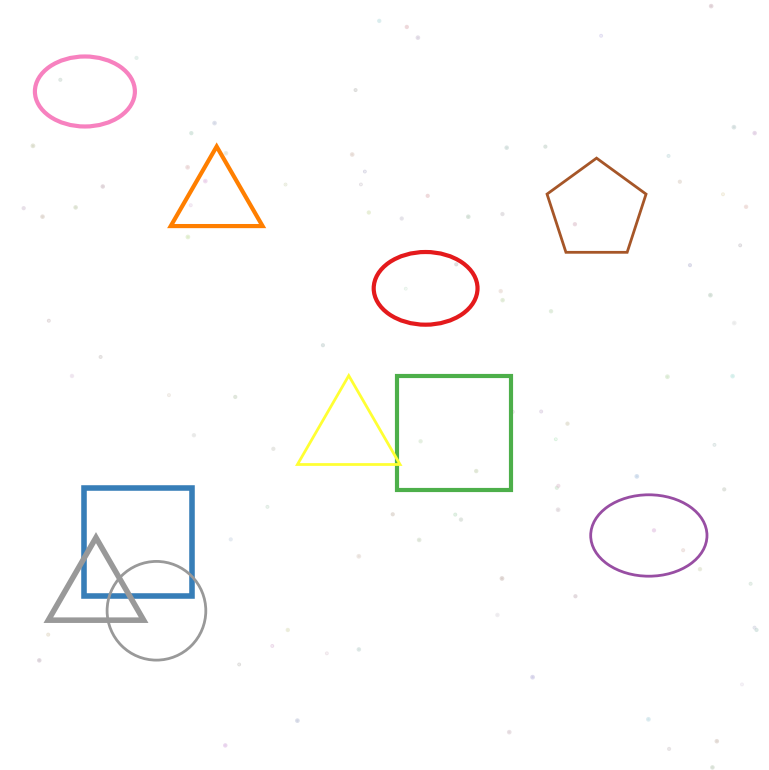[{"shape": "oval", "thickness": 1.5, "radius": 0.34, "center": [0.553, 0.626]}, {"shape": "square", "thickness": 2, "radius": 0.35, "center": [0.179, 0.296]}, {"shape": "square", "thickness": 1.5, "radius": 0.37, "center": [0.59, 0.438]}, {"shape": "oval", "thickness": 1, "radius": 0.38, "center": [0.843, 0.305]}, {"shape": "triangle", "thickness": 1.5, "radius": 0.34, "center": [0.281, 0.741]}, {"shape": "triangle", "thickness": 1, "radius": 0.38, "center": [0.453, 0.435]}, {"shape": "pentagon", "thickness": 1, "radius": 0.34, "center": [0.775, 0.727]}, {"shape": "oval", "thickness": 1.5, "radius": 0.32, "center": [0.11, 0.881]}, {"shape": "circle", "thickness": 1, "radius": 0.32, "center": [0.203, 0.207]}, {"shape": "triangle", "thickness": 2, "radius": 0.36, "center": [0.125, 0.23]}]